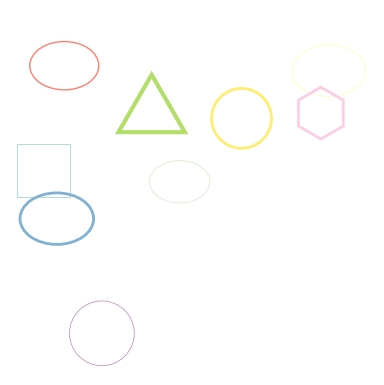[{"shape": "square", "thickness": 0.5, "radius": 0.34, "center": [0.114, 0.556]}, {"shape": "oval", "thickness": 0.5, "radius": 0.48, "center": [0.854, 0.816]}, {"shape": "oval", "thickness": 1, "radius": 0.45, "center": [0.167, 0.829]}, {"shape": "oval", "thickness": 2, "radius": 0.48, "center": [0.148, 0.432]}, {"shape": "triangle", "thickness": 3, "radius": 0.5, "center": [0.394, 0.707]}, {"shape": "hexagon", "thickness": 2, "radius": 0.34, "center": [0.833, 0.706]}, {"shape": "circle", "thickness": 0.5, "radius": 0.42, "center": [0.265, 0.134]}, {"shape": "oval", "thickness": 0.5, "radius": 0.39, "center": [0.467, 0.528]}, {"shape": "circle", "thickness": 2, "radius": 0.39, "center": [0.627, 0.693]}]